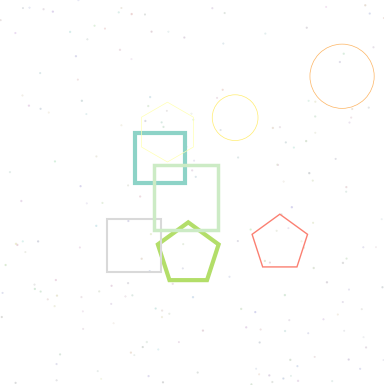[{"shape": "square", "thickness": 3, "radius": 0.33, "center": [0.415, 0.59]}, {"shape": "hexagon", "thickness": 0.5, "radius": 0.39, "center": [0.435, 0.657]}, {"shape": "pentagon", "thickness": 1, "radius": 0.38, "center": [0.727, 0.368]}, {"shape": "circle", "thickness": 0.5, "radius": 0.42, "center": [0.888, 0.802]}, {"shape": "pentagon", "thickness": 3, "radius": 0.41, "center": [0.489, 0.34]}, {"shape": "square", "thickness": 1.5, "radius": 0.35, "center": [0.348, 0.361]}, {"shape": "square", "thickness": 2.5, "radius": 0.42, "center": [0.483, 0.487]}, {"shape": "circle", "thickness": 0.5, "radius": 0.3, "center": [0.611, 0.694]}]